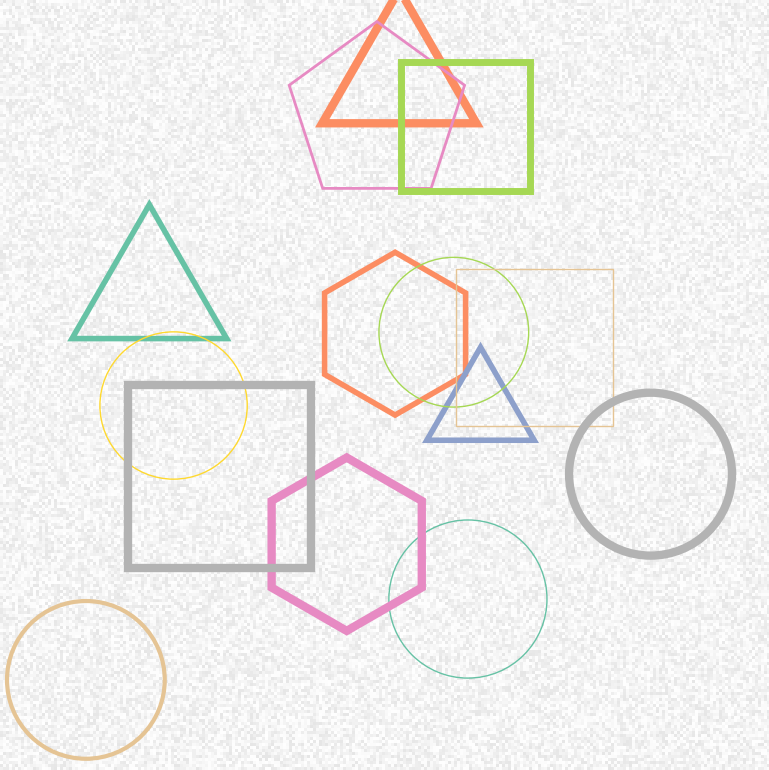[{"shape": "triangle", "thickness": 2, "radius": 0.58, "center": [0.194, 0.618]}, {"shape": "circle", "thickness": 0.5, "radius": 0.51, "center": [0.608, 0.222]}, {"shape": "triangle", "thickness": 3, "radius": 0.58, "center": [0.519, 0.898]}, {"shape": "hexagon", "thickness": 2, "radius": 0.53, "center": [0.513, 0.567]}, {"shape": "triangle", "thickness": 2, "radius": 0.4, "center": [0.624, 0.468]}, {"shape": "pentagon", "thickness": 1, "radius": 0.6, "center": [0.489, 0.852]}, {"shape": "hexagon", "thickness": 3, "radius": 0.56, "center": [0.45, 0.293]}, {"shape": "square", "thickness": 2.5, "radius": 0.42, "center": [0.604, 0.836]}, {"shape": "circle", "thickness": 0.5, "radius": 0.49, "center": [0.589, 0.569]}, {"shape": "circle", "thickness": 0.5, "radius": 0.48, "center": [0.225, 0.473]}, {"shape": "circle", "thickness": 1.5, "radius": 0.51, "center": [0.112, 0.117]}, {"shape": "square", "thickness": 0.5, "radius": 0.51, "center": [0.694, 0.548]}, {"shape": "circle", "thickness": 3, "radius": 0.53, "center": [0.845, 0.384]}, {"shape": "square", "thickness": 3, "radius": 0.59, "center": [0.285, 0.382]}]